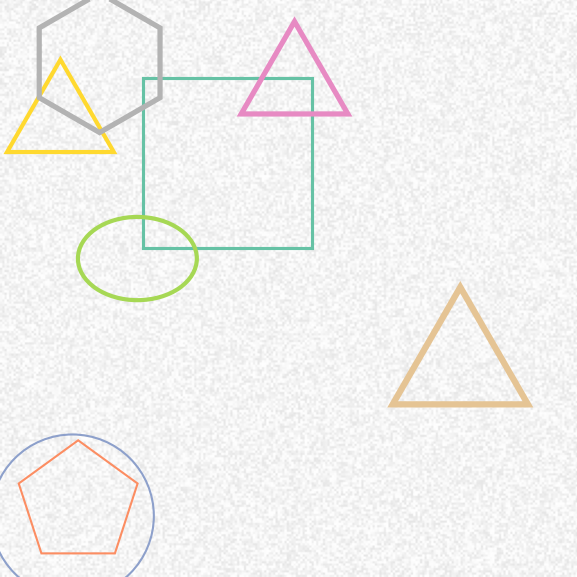[{"shape": "square", "thickness": 1.5, "radius": 0.73, "center": [0.394, 0.717]}, {"shape": "pentagon", "thickness": 1, "radius": 0.54, "center": [0.135, 0.128]}, {"shape": "circle", "thickness": 1, "radius": 0.71, "center": [0.125, 0.106]}, {"shape": "triangle", "thickness": 2.5, "radius": 0.53, "center": [0.51, 0.855]}, {"shape": "oval", "thickness": 2, "radius": 0.51, "center": [0.238, 0.551]}, {"shape": "triangle", "thickness": 2, "radius": 0.53, "center": [0.105, 0.789]}, {"shape": "triangle", "thickness": 3, "radius": 0.68, "center": [0.797, 0.367]}, {"shape": "hexagon", "thickness": 2.5, "radius": 0.6, "center": [0.173, 0.89]}]